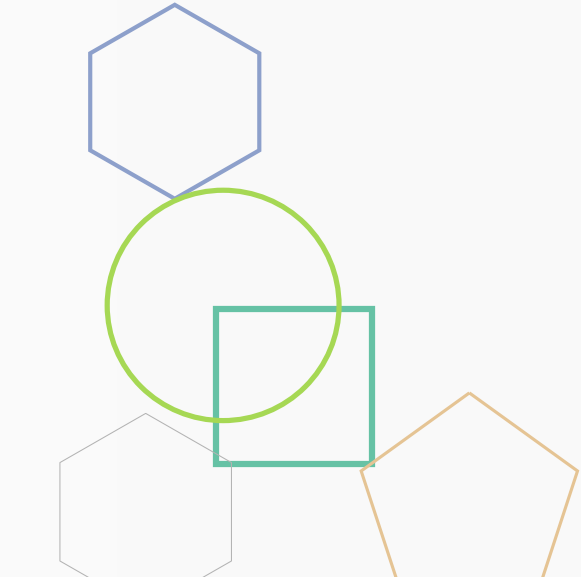[{"shape": "square", "thickness": 3, "radius": 0.67, "center": [0.506, 0.33]}, {"shape": "hexagon", "thickness": 2, "radius": 0.84, "center": [0.301, 0.823]}, {"shape": "circle", "thickness": 2.5, "radius": 1.0, "center": [0.384, 0.47]}, {"shape": "pentagon", "thickness": 1.5, "radius": 0.98, "center": [0.807, 0.123]}, {"shape": "hexagon", "thickness": 0.5, "radius": 0.85, "center": [0.251, 0.113]}]